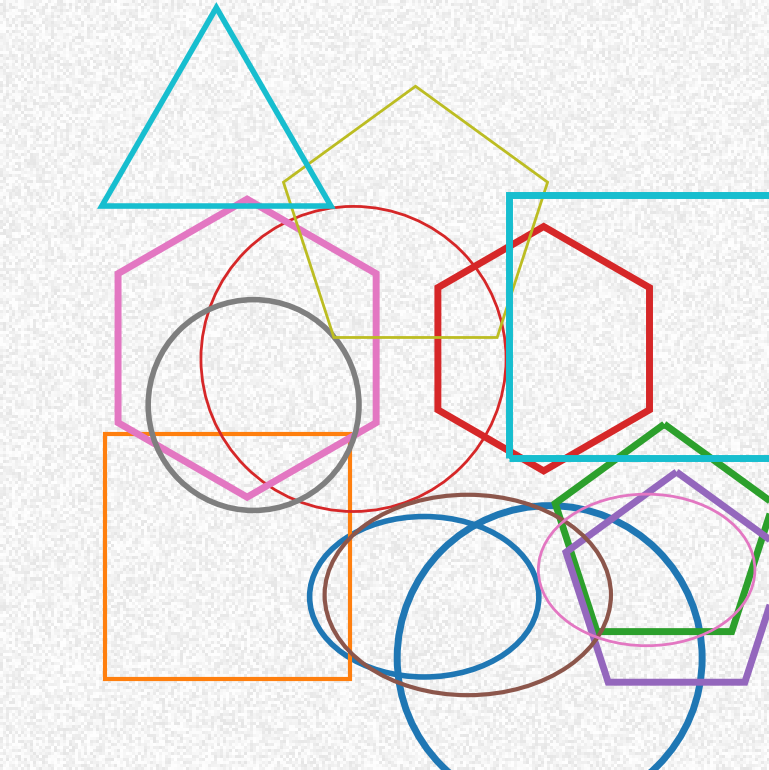[{"shape": "oval", "thickness": 2, "radius": 0.74, "center": [0.551, 0.225]}, {"shape": "circle", "thickness": 2.5, "radius": 0.99, "center": [0.714, 0.145]}, {"shape": "square", "thickness": 1.5, "radius": 0.8, "center": [0.295, 0.277]}, {"shape": "pentagon", "thickness": 2.5, "radius": 0.74, "center": [0.863, 0.3]}, {"shape": "circle", "thickness": 1, "radius": 0.99, "center": [0.459, 0.534]}, {"shape": "hexagon", "thickness": 2.5, "radius": 0.79, "center": [0.706, 0.547]}, {"shape": "pentagon", "thickness": 2.5, "radius": 0.75, "center": [0.879, 0.236]}, {"shape": "oval", "thickness": 1.5, "radius": 0.93, "center": [0.608, 0.227]}, {"shape": "hexagon", "thickness": 2.5, "radius": 0.97, "center": [0.321, 0.548]}, {"shape": "oval", "thickness": 1, "radius": 0.7, "center": [0.84, 0.26]}, {"shape": "circle", "thickness": 2, "radius": 0.68, "center": [0.329, 0.474]}, {"shape": "pentagon", "thickness": 1, "radius": 0.9, "center": [0.54, 0.708]}, {"shape": "triangle", "thickness": 2, "radius": 0.86, "center": [0.281, 0.818]}, {"shape": "square", "thickness": 2.5, "radius": 0.85, "center": [0.832, 0.576]}]